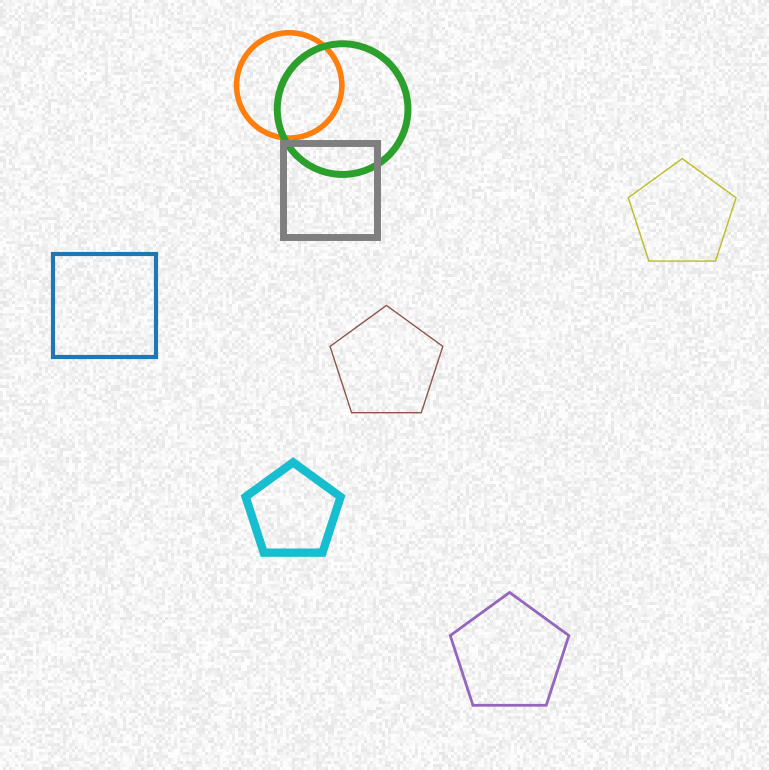[{"shape": "square", "thickness": 1.5, "radius": 0.33, "center": [0.136, 0.603]}, {"shape": "circle", "thickness": 2, "radius": 0.34, "center": [0.376, 0.889]}, {"shape": "circle", "thickness": 2.5, "radius": 0.42, "center": [0.445, 0.858]}, {"shape": "pentagon", "thickness": 1, "radius": 0.4, "center": [0.662, 0.15]}, {"shape": "pentagon", "thickness": 0.5, "radius": 0.39, "center": [0.502, 0.526]}, {"shape": "square", "thickness": 2.5, "radius": 0.31, "center": [0.428, 0.753]}, {"shape": "pentagon", "thickness": 0.5, "radius": 0.37, "center": [0.886, 0.72]}, {"shape": "pentagon", "thickness": 3, "radius": 0.32, "center": [0.381, 0.335]}]